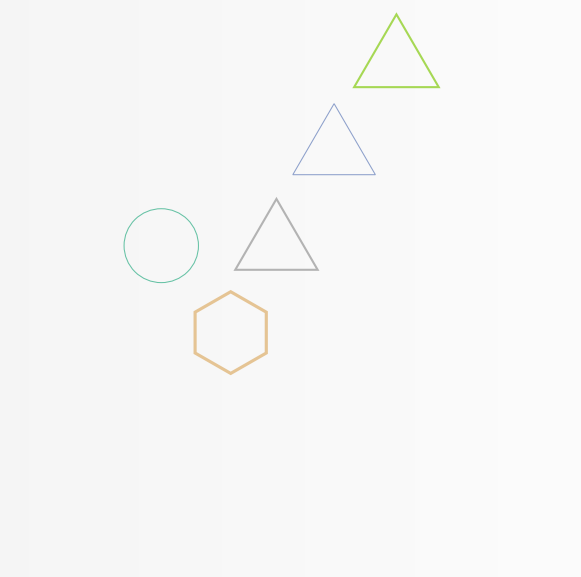[{"shape": "circle", "thickness": 0.5, "radius": 0.32, "center": [0.277, 0.574]}, {"shape": "triangle", "thickness": 0.5, "radius": 0.41, "center": [0.575, 0.738]}, {"shape": "triangle", "thickness": 1, "radius": 0.42, "center": [0.682, 0.89]}, {"shape": "hexagon", "thickness": 1.5, "radius": 0.35, "center": [0.397, 0.423]}, {"shape": "triangle", "thickness": 1, "radius": 0.41, "center": [0.476, 0.573]}]